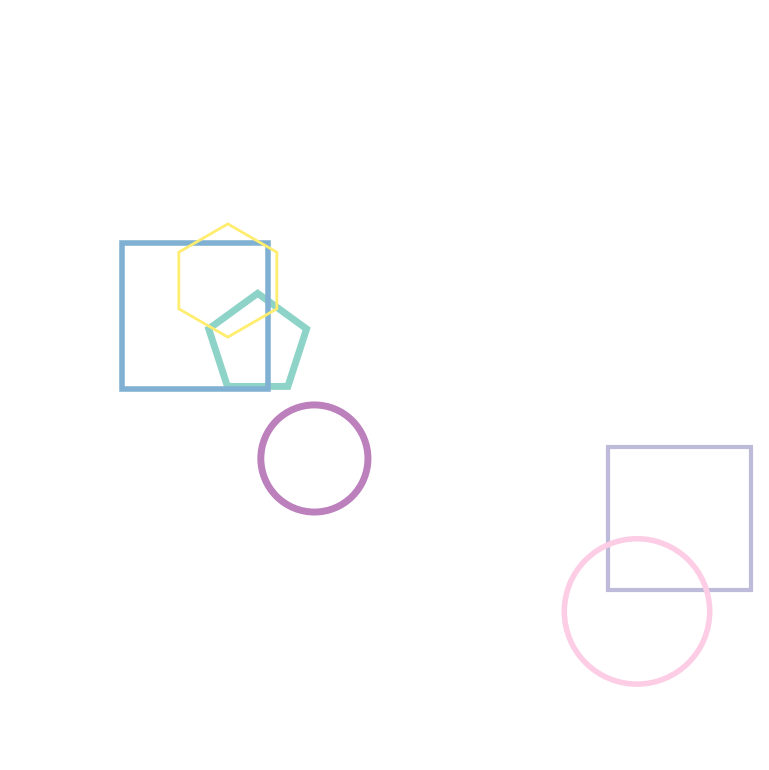[{"shape": "pentagon", "thickness": 2.5, "radius": 0.33, "center": [0.335, 0.552]}, {"shape": "square", "thickness": 1.5, "radius": 0.47, "center": [0.883, 0.326]}, {"shape": "square", "thickness": 2, "radius": 0.47, "center": [0.253, 0.59]}, {"shape": "circle", "thickness": 2, "radius": 0.47, "center": [0.827, 0.206]}, {"shape": "circle", "thickness": 2.5, "radius": 0.35, "center": [0.408, 0.405]}, {"shape": "hexagon", "thickness": 1, "radius": 0.37, "center": [0.296, 0.636]}]